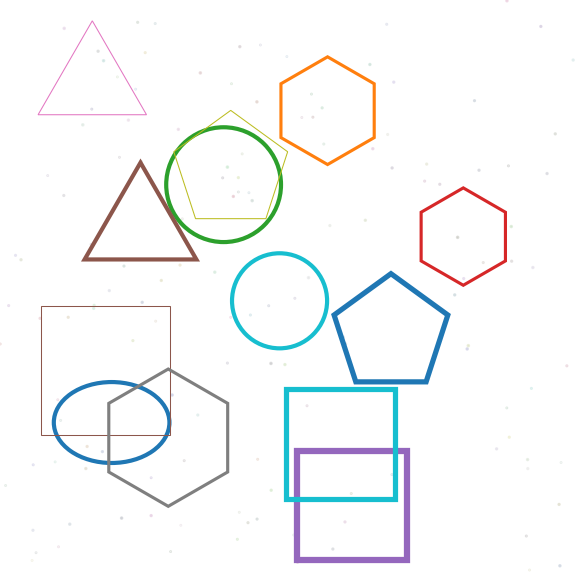[{"shape": "pentagon", "thickness": 2.5, "radius": 0.52, "center": [0.677, 0.422]}, {"shape": "oval", "thickness": 2, "radius": 0.5, "center": [0.193, 0.268]}, {"shape": "hexagon", "thickness": 1.5, "radius": 0.47, "center": [0.567, 0.807]}, {"shape": "circle", "thickness": 2, "radius": 0.5, "center": [0.387, 0.679]}, {"shape": "hexagon", "thickness": 1.5, "radius": 0.42, "center": [0.802, 0.589]}, {"shape": "square", "thickness": 3, "radius": 0.47, "center": [0.609, 0.124]}, {"shape": "triangle", "thickness": 2, "radius": 0.56, "center": [0.243, 0.606]}, {"shape": "square", "thickness": 0.5, "radius": 0.56, "center": [0.183, 0.357]}, {"shape": "triangle", "thickness": 0.5, "radius": 0.54, "center": [0.16, 0.855]}, {"shape": "hexagon", "thickness": 1.5, "radius": 0.59, "center": [0.291, 0.241]}, {"shape": "pentagon", "thickness": 0.5, "radius": 0.52, "center": [0.4, 0.704]}, {"shape": "circle", "thickness": 2, "radius": 0.41, "center": [0.484, 0.478]}, {"shape": "square", "thickness": 2.5, "radius": 0.47, "center": [0.59, 0.23]}]